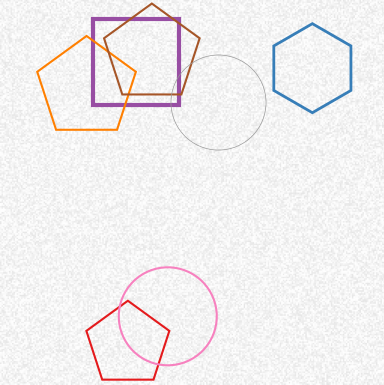[{"shape": "pentagon", "thickness": 1.5, "radius": 0.57, "center": [0.332, 0.106]}, {"shape": "hexagon", "thickness": 2, "radius": 0.58, "center": [0.811, 0.823]}, {"shape": "square", "thickness": 3, "radius": 0.56, "center": [0.353, 0.84]}, {"shape": "pentagon", "thickness": 1.5, "radius": 0.67, "center": [0.225, 0.772]}, {"shape": "pentagon", "thickness": 1.5, "radius": 0.65, "center": [0.394, 0.86]}, {"shape": "circle", "thickness": 1.5, "radius": 0.64, "center": [0.436, 0.178]}, {"shape": "circle", "thickness": 0.5, "radius": 0.62, "center": [0.568, 0.734]}]